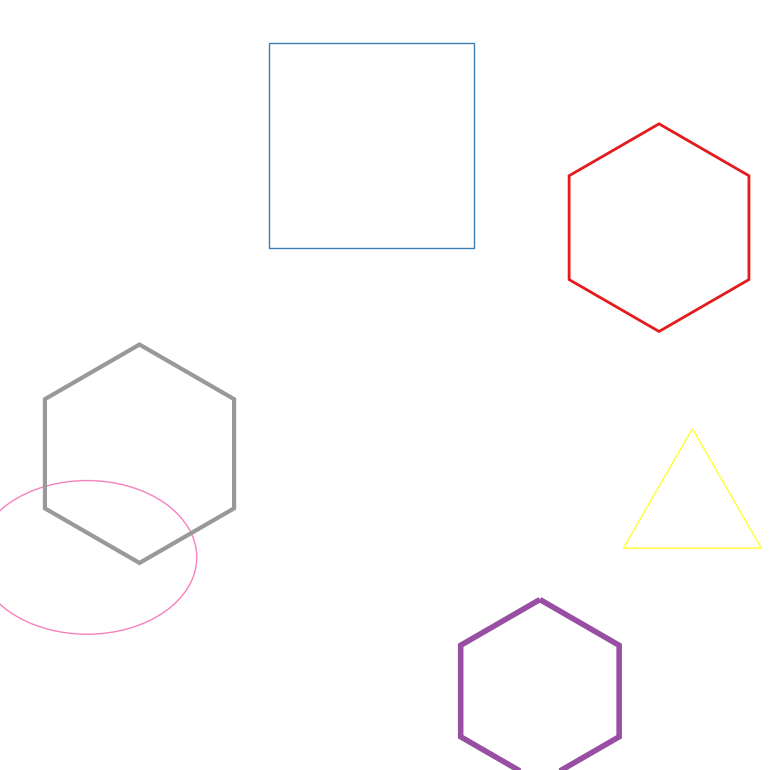[{"shape": "hexagon", "thickness": 1, "radius": 0.67, "center": [0.856, 0.704]}, {"shape": "square", "thickness": 0.5, "radius": 0.66, "center": [0.482, 0.811]}, {"shape": "hexagon", "thickness": 2, "radius": 0.59, "center": [0.701, 0.103]}, {"shape": "triangle", "thickness": 0.5, "radius": 0.52, "center": [0.899, 0.34]}, {"shape": "oval", "thickness": 0.5, "radius": 0.71, "center": [0.113, 0.276]}, {"shape": "hexagon", "thickness": 1.5, "radius": 0.71, "center": [0.181, 0.411]}]